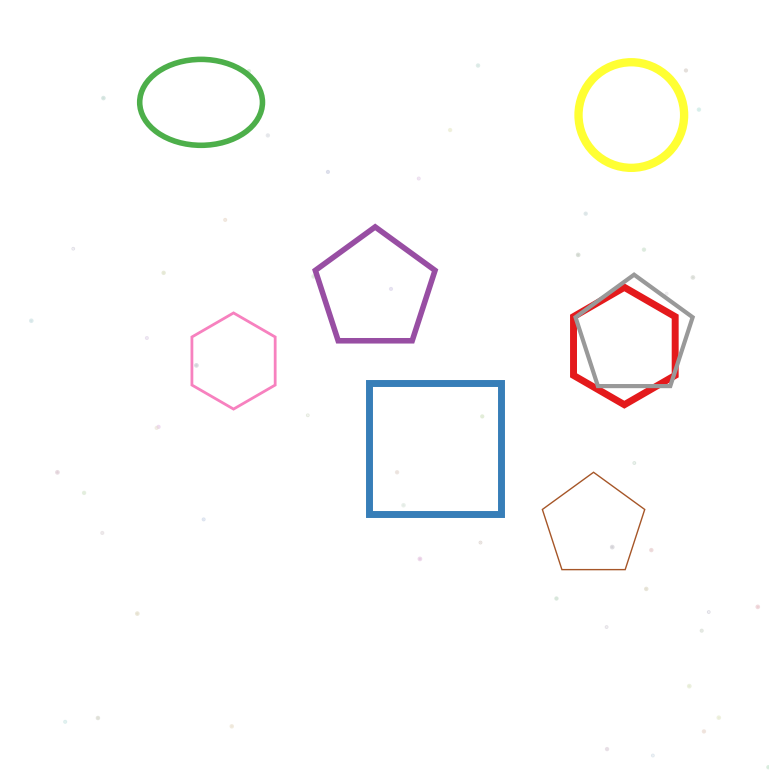[{"shape": "hexagon", "thickness": 2.5, "radius": 0.38, "center": [0.811, 0.551]}, {"shape": "square", "thickness": 2.5, "radius": 0.43, "center": [0.565, 0.418]}, {"shape": "oval", "thickness": 2, "radius": 0.4, "center": [0.261, 0.867]}, {"shape": "pentagon", "thickness": 2, "radius": 0.41, "center": [0.487, 0.624]}, {"shape": "circle", "thickness": 3, "radius": 0.34, "center": [0.82, 0.851]}, {"shape": "pentagon", "thickness": 0.5, "radius": 0.35, "center": [0.771, 0.317]}, {"shape": "hexagon", "thickness": 1, "radius": 0.31, "center": [0.303, 0.531]}, {"shape": "pentagon", "thickness": 1.5, "radius": 0.4, "center": [0.823, 0.563]}]